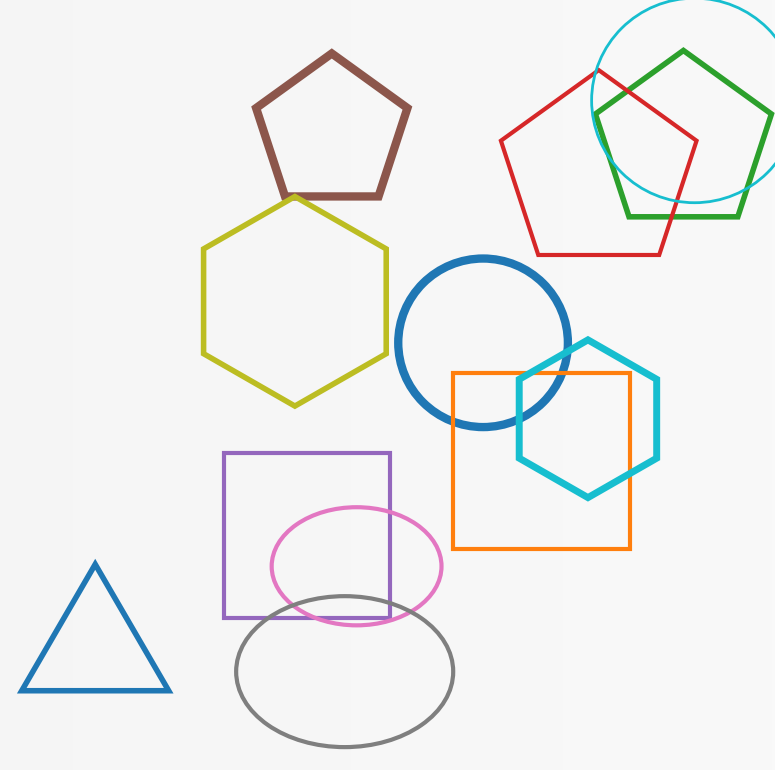[{"shape": "triangle", "thickness": 2, "radius": 0.55, "center": [0.123, 0.158]}, {"shape": "circle", "thickness": 3, "radius": 0.55, "center": [0.623, 0.555]}, {"shape": "square", "thickness": 1.5, "radius": 0.57, "center": [0.699, 0.401]}, {"shape": "pentagon", "thickness": 2, "radius": 0.6, "center": [0.882, 0.815]}, {"shape": "pentagon", "thickness": 1.5, "radius": 0.66, "center": [0.773, 0.776]}, {"shape": "square", "thickness": 1.5, "radius": 0.54, "center": [0.396, 0.305]}, {"shape": "pentagon", "thickness": 3, "radius": 0.51, "center": [0.428, 0.828]}, {"shape": "oval", "thickness": 1.5, "radius": 0.55, "center": [0.46, 0.265]}, {"shape": "oval", "thickness": 1.5, "radius": 0.7, "center": [0.445, 0.128]}, {"shape": "hexagon", "thickness": 2, "radius": 0.68, "center": [0.381, 0.609]}, {"shape": "hexagon", "thickness": 2.5, "radius": 0.51, "center": [0.759, 0.456]}, {"shape": "circle", "thickness": 1, "radius": 0.66, "center": [0.896, 0.87]}]